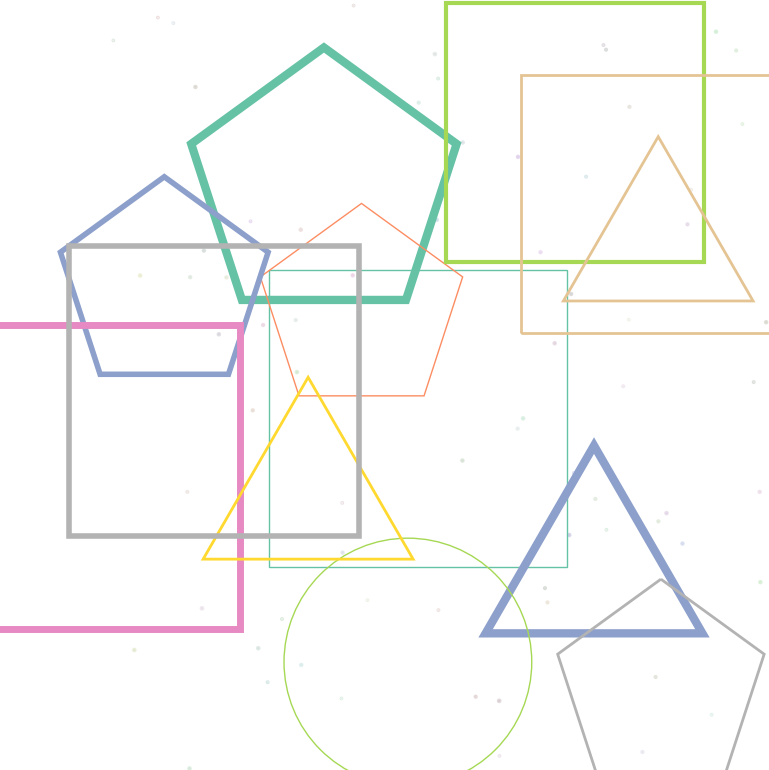[{"shape": "pentagon", "thickness": 3, "radius": 0.91, "center": [0.421, 0.757]}, {"shape": "square", "thickness": 0.5, "radius": 0.97, "center": [0.543, 0.456]}, {"shape": "pentagon", "thickness": 0.5, "radius": 0.69, "center": [0.469, 0.598]}, {"shape": "pentagon", "thickness": 2, "radius": 0.71, "center": [0.213, 0.629]}, {"shape": "triangle", "thickness": 3, "radius": 0.81, "center": [0.771, 0.259]}, {"shape": "square", "thickness": 2.5, "radius": 0.99, "center": [0.115, 0.38]}, {"shape": "circle", "thickness": 0.5, "radius": 0.8, "center": [0.53, 0.14]}, {"shape": "square", "thickness": 1.5, "radius": 0.84, "center": [0.746, 0.828]}, {"shape": "triangle", "thickness": 1, "radius": 0.79, "center": [0.4, 0.353]}, {"shape": "square", "thickness": 1, "radius": 0.84, "center": [0.845, 0.735]}, {"shape": "triangle", "thickness": 1, "radius": 0.71, "center": [0.855, 0.68]}, {"shape": "pentagon", "thickness": 1, "radius": 0.7, "center": [0.858, 0.107]}, {"shape": "square", "thickness": 2, "radius": 0.94, "center": [0.278, 0.492]}]